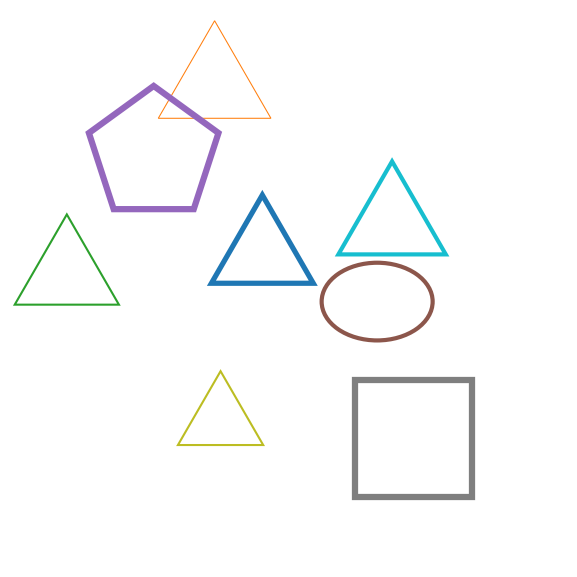[{"shape": "triangle", "thickness": 2.5, "radius": 0.51, "center": [0.454, 0.56]}, {"shape": "triangle", "thickness": 0.5, "radius": 0.56, "center": [0.372, 0.851]}, {"shape": "triangle", "thickness": 1, "radius": 0.52, "center": [0.116, 0.524]}, {"shape": "pentagon", "thickness": 3, "radius": 0.59, "center": [0.266, 0.732]}, {"shape": "oval", "thickness": 2, "radius": 0.48, "center": [0.653, 0.477]}, {"shape": "square", "thickness": 3, "radius": 0.51, "center": [0.716, 0.24]}, {"shape": "triangle", "thickness": 1, "radius": 0.43, "center": [0.382, 0.271]}, {"shape": "triangle", "thickness": 2, "radius": 0.54, "center": [0.679, 0.612]}]